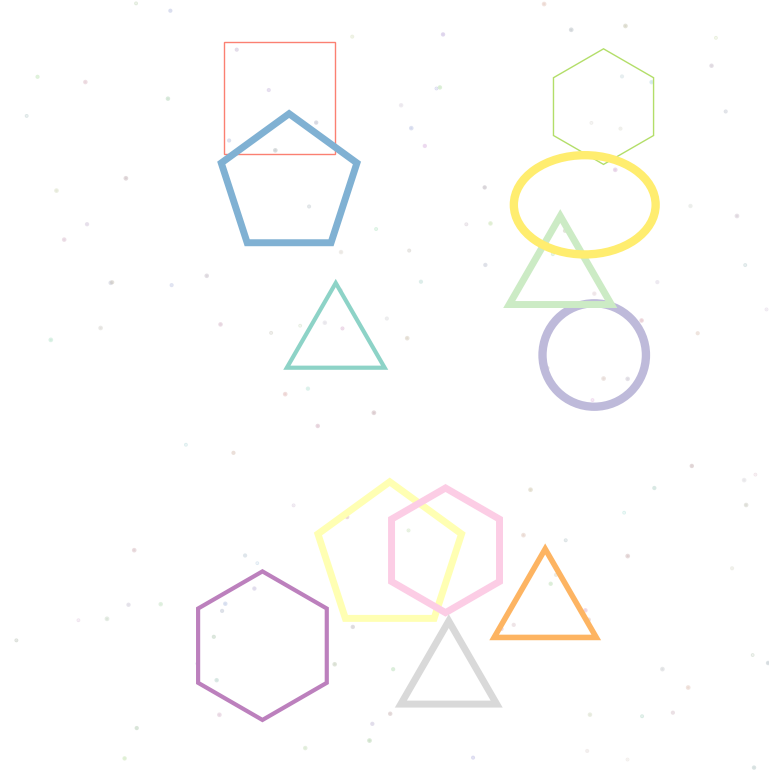[{"shape": "triangle", "thickness": 1.5, "radius": 0.37, "center": [0.436, 0.559]}, {"shape": "pentagon", "thickness": 2.5, "radius": 0.49, "center": [0.506, 0.276]}, {"shape": "circle", "thickness": 3, "radius": 0.34, "center": [0.772, 0.539]}, {"shape": "square", "thickness": 0.5, "radius": 0.36, "center": [0.363, 0.873]}, {"shape": "pentagon", "thickness": 2.5, "radius": 0.46, "center": [0.375, 0.76]}, {"shape": "triangle", "thickness": 2, "radius": 0.38, "center": [0.708, 0.21]}, {"shape": "hexagon", "thickness": 0.5, "radius": 0.38, "center": [0.784, 0.862]}, {"shape": "hexagon", "thickness": 2.5, "radius": 0.4, "center": [0.579, 0.285]}, {"shape": "triangle", "thickness": 2.5, "radius": 0.36, "center": [0.583, 0.122]}, {"shape": "hexagon", "thickness": 1.5, "radius": 0.48, "center": [0.341, 0.161]}, {"shape": "triangle", "thickness": 2.5, "radius": 0.38, "center": [0.728, 0.643]}, {"shape": "oval", "thickness": 3, "radius": 0.46, "center": [0.759, 0.734]}]